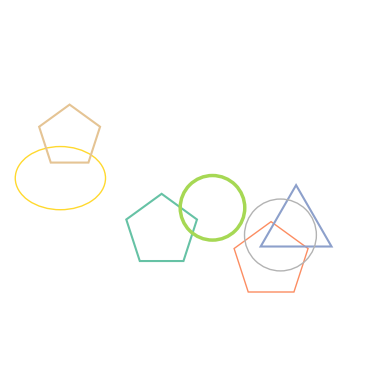[{"shape": "pentagon", "thickness": 1.5, "radius": 0.48, "center": [0.42, 0.4]}, {"shape": "pentagon", "thickness": 1, "radius": 0.5, "center": [0.704, 0.323]}, {"shape": "triangle", "thickness": 1.5, "radius": 0.53, "center": [0.769, 0.413]}, {"shape": "circle", "thickness": 2.5, "radius": 0.42, "center": [0.552, 0.46]}, {"shape": "oval", "thickness": 1, "radius": 0.59, "center": [0.157, 0.537]}, {"shape": "pentagon", "thickness": 1.5, "radius": 0.42, "center": [0.181, 0.645]}, {"shape": "circle", "thickness": 1, "radius": 0.47, "center": [0.728, 0.39]}]